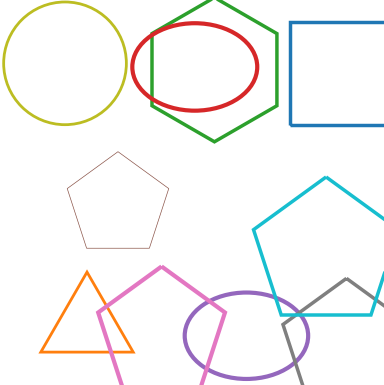[{"shape": "square", "thickness": 2.5, "radius": 0.67, "center": [0.887, 0.81]}, {"shape": "triangle", "thickness": 2, "radius": 0.69, "center": [0.226, 0.155]}, {"shape": "hexagon", "thickness": 2.5, "radius": 0.94, "center": [0.557, 0.819]}, {"shape": "oval", "thickness": 3, "radius": 0.81, "center": [0.506, 0.826]}, {"shape": "oval", "thickness": 3, "radius": 0.8, "center": [0.64, 0.128]}, {"shape": "pentagon", "thickness": 0.5, "radius": 0.69, "center": [0.306, 0.467]}, {"shape": "pentagon", "thickness": 3, "radius": 0.87, "center": [0.42, 0.135]}, {"shape": "pentagon", "thickness": 2.5, "radius": 0.87, "center": [0.9, 0.104]}, {"shape": "circle", "thickness": 2, "radius": 0.8, "center": [0.169, 0.836]}, {"shape": "pentagon", "thickness": 2.5, "radius": 0.99, "center": [0.847, 0.342]}]